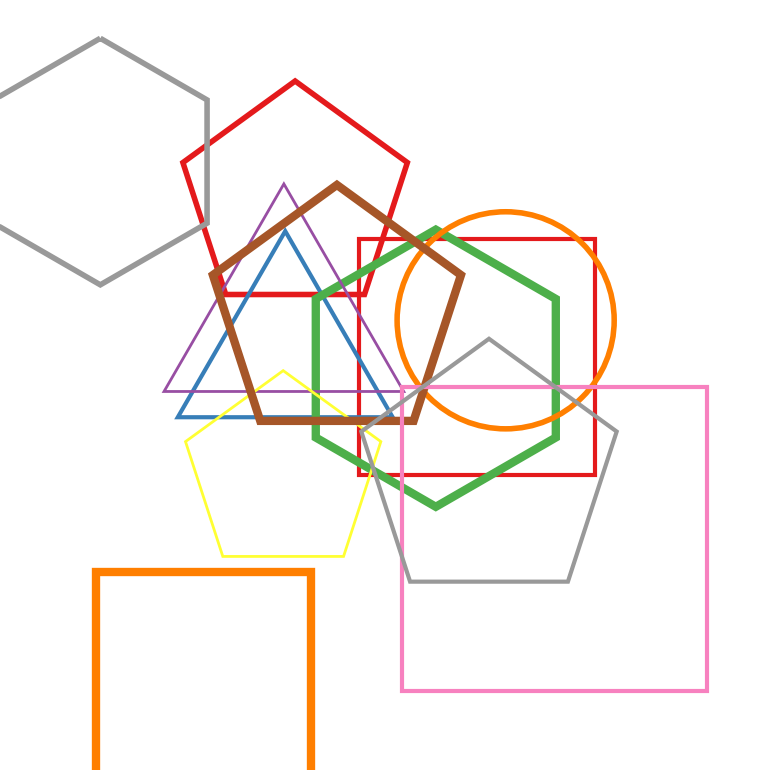[{"shape": "square", "thickness": 1.5, "radius": 0.77, "center": [0.619, 0.537]}, {"shape": "pentagon", "thickness": 2, "radius": 0.77, "center": [0.383, 0.742]}, {"shape": "triangle", "thickness": 1.5, "radius": 0.81, "center": [0.37, 0.539]}, {"shape": "hexagon", "thickness": 3, "radius": 0.9, "center": [0.566, 0.522]}, {"shape": "triangle", "thickness": 1, "radius": 0.9, "center": [0.369, 0.581]}, {"shape": "circle", "thickness": 2, "radius": 0.7, "center": [0.657, 0.584]}, {"shape": "square", "thickness": 3, "radius": 0.7, "center": [0.264, 0.117]}, {"shape": "pentagon", "thickness": 1, "radius": 0.67, "center": [0.368, 0.385]}, {"shape": "pentagon", "thickness": 3, "radius": 0.85, "center": [0.438, 0.59]}, {"shape": "square", "thickness": 1.5, "radius": 0.99, "center": [0.72, 0.3]}, {"shape": "hexagon", "thickness": 2, "radius": 0.8, "center": [0.13, 0.79]}, {"shape": "pentagon", "thickness": 1.5, "radius": 0.87, "center": [0.635, 0.386]}]